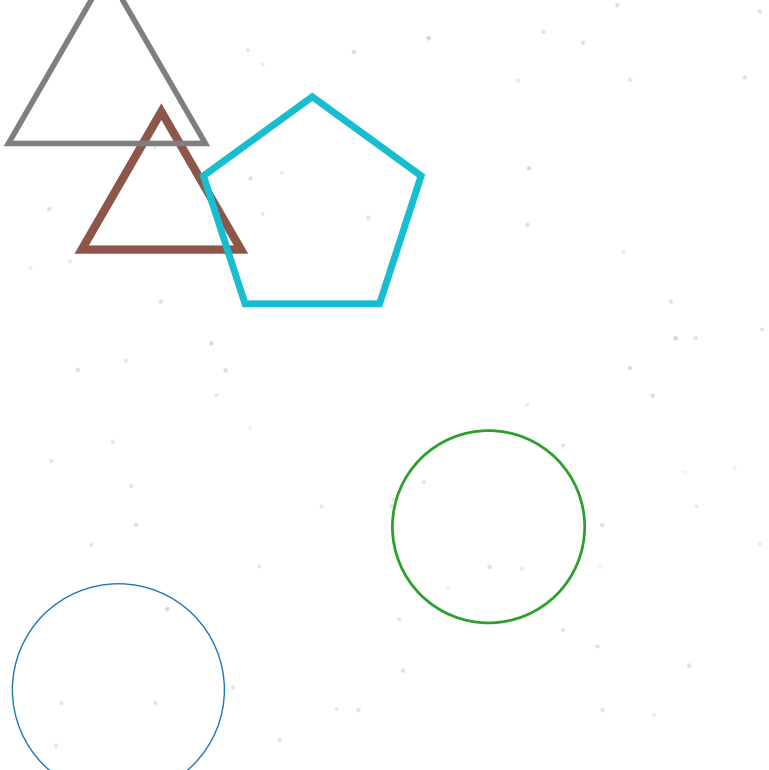[{"shape": "circle", "thickness": 0.5, "radius": 0.69, "center": [0.154, 0.104]}, {"shape": "circle", "thickness": 1, "radius": 0.62, "center": [0.634, 0.316]}, {"shape": "triangle", "thickness": 3, "radius": 0.6, "center": [0.21, 0.736]}, {"shape": "triangle", "thickness": 2, "radius": 0.74, "center": [0.139, 0.888]}, {"shape": "pentagon", "thickness": 2.5, "radius": 0.74, "center": [0.406, 0.726]}]